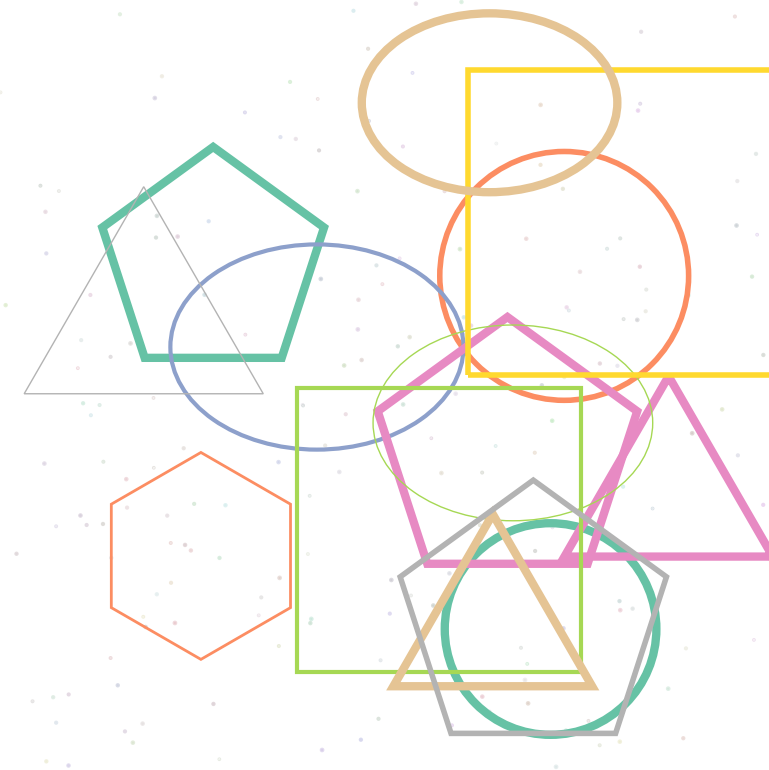[{"shape": "circle", "thickness": 3, "radius": 0.69, "center": [0.715, 0.183]}, {"shape": "pentagon", "thickness": 3, "radius": 0.76, "center": [0.277, 0.658]}, {"shape": "circle", "thickness": 2, "radius": 0.81, "center": [0.733, 0.642]}, {"shape": "hexagon", "thickness": 1, "radius": 0.67, "center": [0.261, 0.278]}, {"shape": "oval", "thickness": 1.5, "radius": 0.95, "center": [0.412, 0.549]}, {"shape": "triangle", "thickness": 3, "radius": 0.78, "center": [0.868, 0.355]}, {"shape": "pentagon", "thickness": 3, "radius": 0.89, "center": [0.659, 0.411]}, {"shape": "oval", "thickness": 0.5, "radius": 0.91, "center": [0.666, 0.451]}, {"shape": "square", "thickness": 1.5, "radius": 0.92, "center": [0.57, 0.312]}, {"shape": "square", "thickness": 2, "radius": 0.99, "center": [0.805, 0.711]}, {"shape": "triangle", "thickness": 3, "radius": 0.75, "center": [0.64, 0.183]}, {"shape": "oval", "thickness": 3, "radius": 0.83, "center": [0.636, 0.867]}, {"shape": "triangle", "thickness": 0.5, "radius": 0.9, "center": [0.187, 0.578]}, {"shape": "pentagon", "thickness": 2, "radius": 0.91, "center": [0.693, 0.195]}]